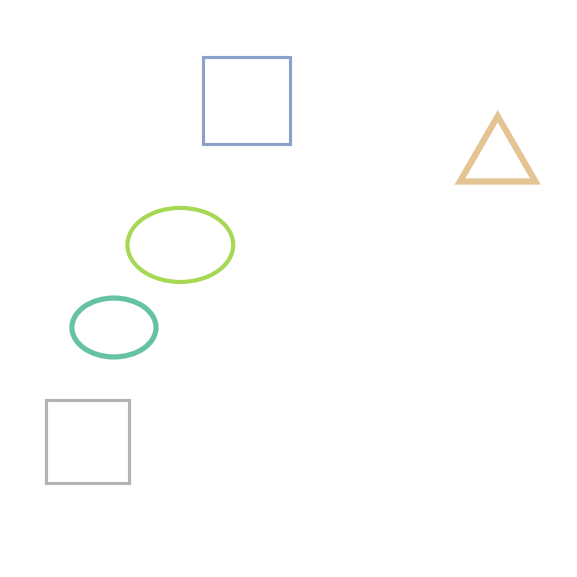[{"shape": "oval", "thickness": 2.5, "radius": 0.36, "center": [0.197, 0.432]}, {"shape": "square", "thickness": 1.5, "radius": 0.38, "center": [0.427, 0.826]}, {"shape": "oval", "thickness": 2, "radius": 0.46, "center": [0.312, 0.575]}, {"shape": "triangle", "thickness": 3, "radius": 0.38, "center": [0.862, 0.723]}, {"shape": "square", "thickness": 1.5, "radius": 0.36, "center": [0.151, 0.235]}]